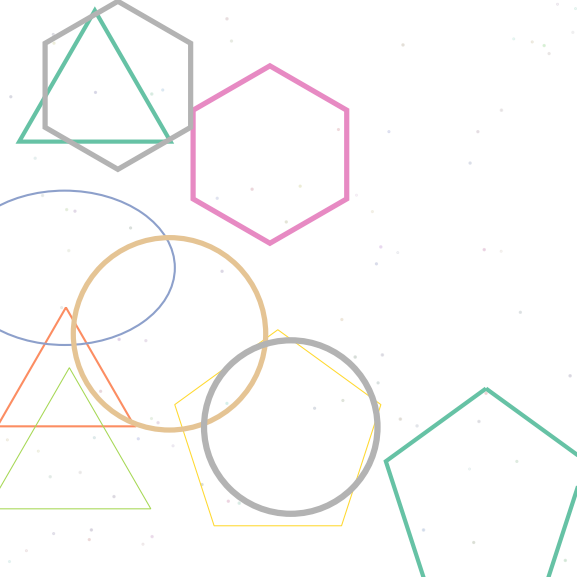[{"shape": "triangle", "thickness": 2, "radius": 0.76, "center": [0.164, 0.83]}, {"shape": "pentagon", "thickness": 2, "radius": 0.91, "center": [0.842, 0.144]}, {"shape": "triangle", "thickness": 1, "radius": 0.69, "center": [0.114, 0.33]}, {"shape": "oval", "thickness": 1, "radius": 0.95, "center": [0.112, 0.535]}, {"shape": "hexagon", "thickness": 2.5, "radius": 0.77, "center": [0.467, 0.732]}, {"shape": "triangle", "thickness": 0.5, "radius": 0.81, "center": [0.12, 0.2]}, {"shape": "pentagon", "thickness": 0.5, "radius": 0.94, "center": [0.481, 0.241]}, {"shape": "circle", "thickness": 2.5, "radius": 0.83, "center": [0.294, 0.421]}, {"shape": "circle", "thickness": 3, "radius": 0.75, "center": [0.503, 0.26]}, {"shape": "hexagon", "thickness": 2.5, "radius": 0.73, "center": [0.204, 0.851]}]